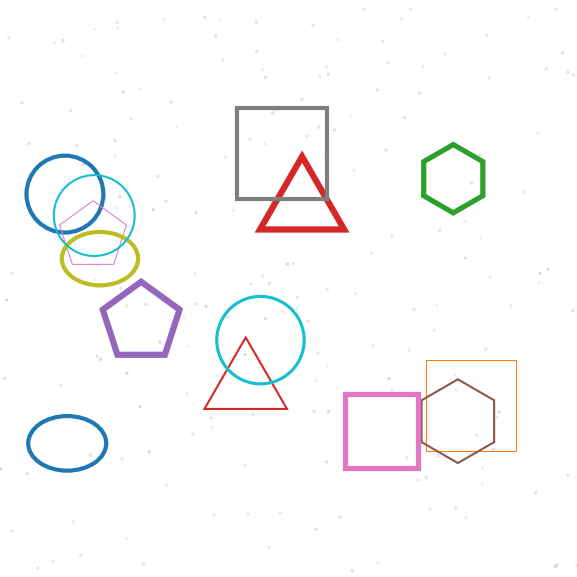[{"shape": "circle", "thickness": 2, "radius": 0.33, "center": [0.112, 0.663]}, {"shape": "oval", "thickness": 2, "radius": 0.34, "center": [0.116, 0.231]}, {"shape": "square", "thickness": 0.5, "radius": 0.39, "center": [0.815, 0.297]}, {"shape": "hexagon", "thickness": 2.5, "radius": 0.3, "center": [0.785, 0.69]}, {"shape": "triangle", "thickness": 1, "radius": 0.41, "center": [0.425, 0.332]}, {"shape": "triangle", "thickness": 3, "radius": 0.42, "center": [0.523, 0.644]}, {"shape": "pentagon", "thickness": 3, "radius": 0.35, "center": [0.244, 0.441]}, {"shape": "hexagon", "thickness": 1, "radius": 0.36, "center": [0.793, 0.27]}, {"shape": "square", "thickness": 2.5, "radius": 0.32, "center": [0.66, 0.253]}, {"shape": "pentagon", "thickness": 0.5, "radius": 0.3, "center": [0.161, 0.591]}, {"shape": "square", "thickness": 2, "radius": 0.39, "center": [0.488, 0.734]}, {"shape": "oval", "thickness": 2, "radius": 0.33, "center": [0.173, 0.551]}, {"shape": "circle", "thickness": 1.5, "radius": 0.38, "center": [0.451, 0.41]}, {"shape": "circle", "thickness": 1, "radius": 0.35, "center": [0.163, 0.626]}]